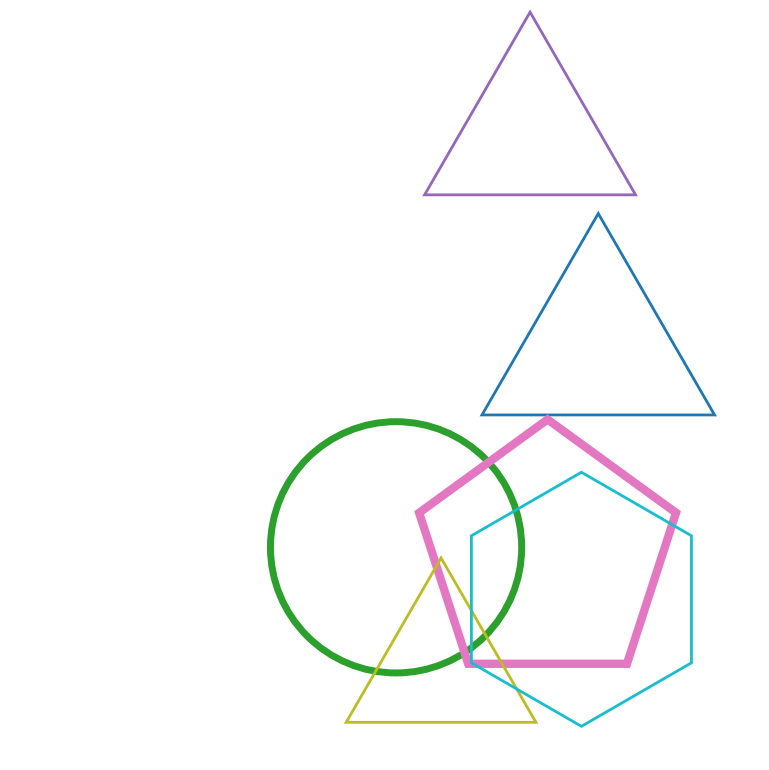[{"shape": "triangle", "thickness": 1, "radius": 0.87, "center": [0.777, 0.548]}, {"shape": "circle", "thickness": 2.5, "radius": 0.82, "center": [0.514, 0.289]}, {"shape": "triangle", "thickness": 1, "radius": 0.79, "center": [0.688, 0.826]}, {"shape": "pentagon", "thickness": 3, "radius": 0.88, "center": [0.711, 0.28]}, {"shape": "triangle", "thickness": 1, "radius": 0.71, "center": [0.573, 0.133]}, {"shape": "hexagon", "thickness": 1, "radius": 0.82, "center": [0.755, 0.222]}]